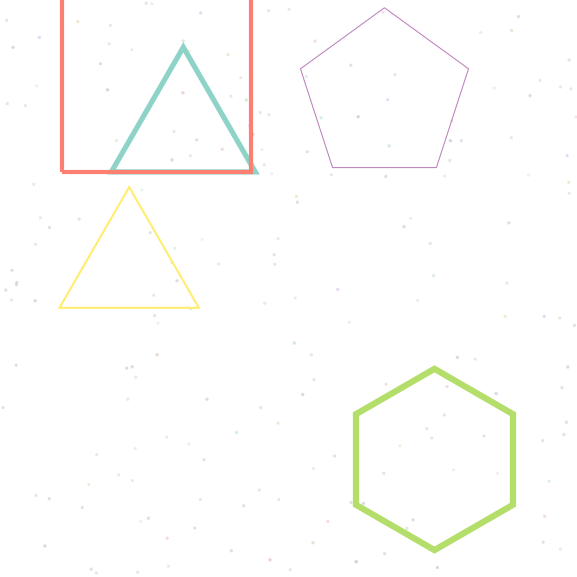[{"shape": "triangle", "thickness": 2.5, "radius": 0.72, "center": [0.317, 0.773]}, {"shape": "square", "thickness": 2, "radius": 0.82, "center": [0.271, 0.865]}, {"shape": "hexagon", "thickness": 3, "radius": 0.78, "center": [0.752, 0.204]}, {"shape": "pentagon", "thickness": 0.5, "radius": 0.76, "center": [0.666, 0.833]}, {"shape": "triangle", "thickness": 1, "radius": 0.7, "center": [0.224, 0.536]}]